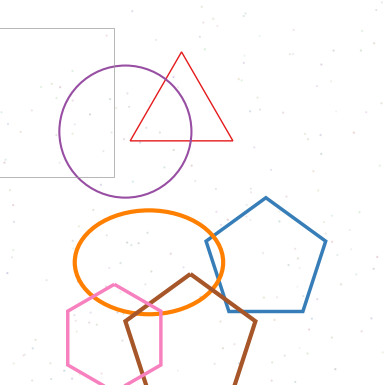[{"shape": "triangle", "thickness": 1, "radius": 0.77, "center": [0.472, 0.711]}, {"shape": "pentagon", "thickness": 2.5, "radius": 0.82, "center": [0.691, 0.323]}, {"shape": "circle", "thickness": 1.5, "radius": 0.86, "center": [0.326, 0.658]}, {"shape": "oval", "thickness": 3, "radius": 0.96, "center": [0.387, 0.319]}, {"shape": "pentagon", "thickness": 3, "radius": 0.89, "center": [0.495, 0.111]}, {"shape": "hexagon", "thickness": 2.5, "radius": 0.7, "center": [0.297, 0.122]}, {"shape": "square", "thickness": 0.5, "radius": 0.97, "center": [0.102, 0.733]}]